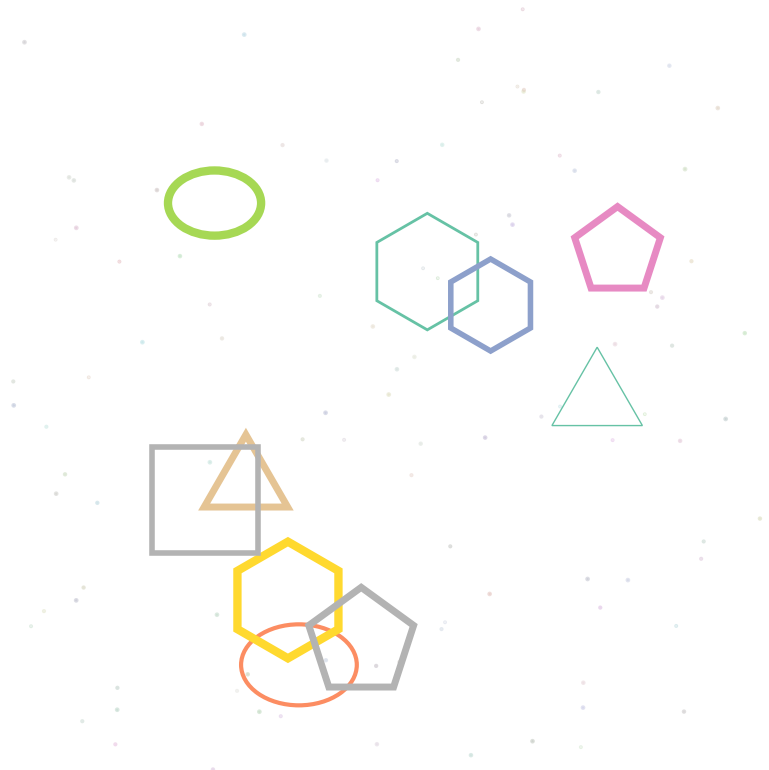[{"shape": "hexagon", "thickness": 1, "radius": 0.38, "center": [0.555, 0.647]}, {"shape": "triangle", "thickness": 0.5, "radius": 0.34, "center": [0.776, 0.481]}, {"shape": "oval", "thickness": 1.5, "radius": 0.38, "center": [0.388, 0.137]}, {"shape": "hexagon", "thickness": 2, "radius": 0.3, "center": [0.637, 0.604]}, {"shape": "pentagon", "thickness": 2.5, "radius": 0.29, "center": [0.802, 0.673]}, {"shape": "oval", "thickness": 3, "radius": 0.3, "center": [0.279, 0.736]}, {"shape": "hexagon", "thickness": 3, "radius": 0.38, "center": [0.374, 0.221]}, {"shape": "triangle", "thickness": 2.5, "radius": 0.31, "center": [0.319, 0.373]}, {"shape": "pentagon", "thickness": 2.5, "radius": 0.36, "center": [0.469, 0.166]}, {"shape": "square", "thickness": 2, "radius": 0.34, "center": [0.267, 0.351]}]